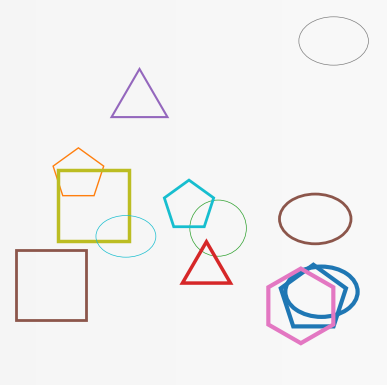[{"shape": "oval", "thickness": 3, "radius": 0.47, "center": [0.83, 0.242]}, {"shape": "pentagon", "thickness": 3, "radius": 0.44, "center": [0.809, 0.224]}, {"shape": "pentagon", "thickness": 1, "radius": 0.34, "center": [0.202, 0.547]}, {"shape": "circle", "thickness": 0.5, "radius": 0.36, "center": [0.563, 0.407]}, {"shape": "triangle", "thickness": 2.5, "radius": 0.36, "center": [0.533, 0.301]}, {"shape": "triangle", "thickness": 1.5, "radius": 0.42, "center": [0.36, 0.738]}, {"shape": "oval", "thickness": 2, "radius": 0.46, "center": [0.814, 0.431]}, {"shape": "square", "thickness": 2, "radius": 0.45, "center": [0.131, 0.259]}, {"shape": "hexagon", "thickness": 3, "radius": 0.48, "center": [0.776, 0.205]}, {"shape": "oval", "thickness": 0.5, "radius": 0.45, "center": [0.861, 0.894]}, {"shape": "square", "thickness": 2.5, "radius": 0.46, "center": [0.241, 0.466]}, {"shape": "pentagon", "thickness": 2, "radius": 0.33, "center": [0.488, 0.465]}, {"shape": "oval", "thickness": 0.5, "radius": 0.39, "center": [0.325, 0.386]}]